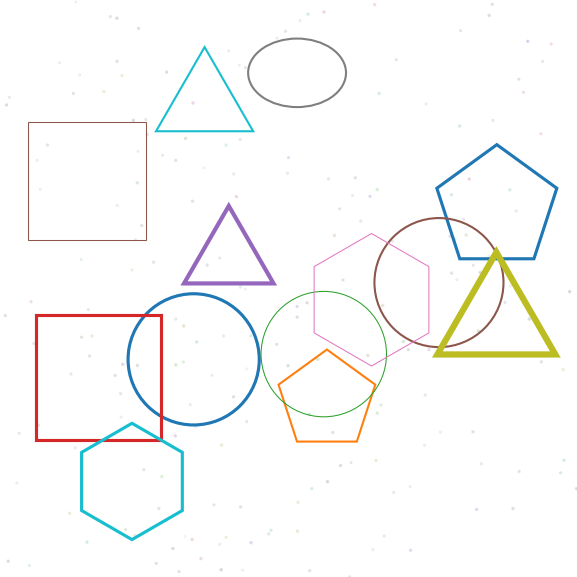[{"shape": "pentagon", "thickness": 1.5, "radius": 0.55, "center": [0.86, 0.639]}, {"shape": "circle", "thickness": 1.5, "radius": 0.57, "center": [0.335, 0.377]}, {"shape": "pentagon", "thickness": 1, "radius": 0.44, "center": [0.566, 0.306]}, {"shape": "circle", "thickness": 0.5, "radius": 0.54, "center": [0.561, 0.386]}, {"shape": "square", "thickness": 1.5, "radius": 0.54, "center": [0.17, 0.345]}, {"shape": "triangle", "thickness": 2, "radius": 0.45, "center": [0.396, 0.553]}, {"shape": "square", "thickness": 0.5, "radius": 0.51, "center": [0.151, 0.686]}, {"shape": "circle", "thickness": 1, "radius": 0.56, "center": [0.76, 0.51]}, {"shape": "hexagon", "thickness": 0.5, "radius": 0.57, "center": [0.643, 0.48]}, {"shape": "oval", "thickness": 1, "radius": 0.42, "center": [0.514, 0.873]}, {"shape": "triangle", "thickness": 3, "radius": 0.59, "center": [0.86, 0.444]}, {"shape": "triangle", "thickness": 1, "radius": 0.49, "center": [0.354, 0.82]}, {"shape": "hexagon", "thickness": 1.5, "radius": 0.5, "center": [0.229, 0.165]}]